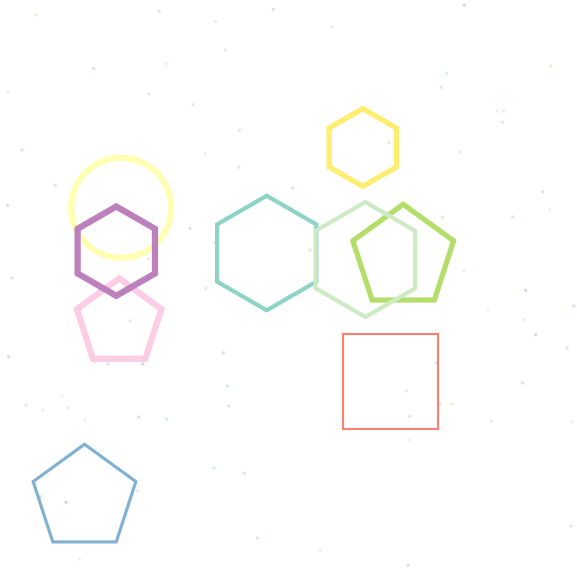[{"shape": "hexagon", "thickness": 2, "radius": 0.5, "center": [0.462, 0.561]}, {"shape": "circle", "thickness": 3, "radius": 0.43, "center": [0.21, 0.639]}, {"shape": "square", "thickness": 1, "radius": 0.41, "center": [0.676, 0.339]}, {"shape": "pentagon", "thickness": 1.5, "radius": 0.47, "center": [0.146, 0.136]}, {"shape": "pentagon", "thickness": 2.5, "radius": 0.46, "center": [0.698, 0.554]}, {"shape": "pentagon", "thickness": 3, "radius": 0.38, "center": [0.206, 0.44]}, {"shape": "hexagon", "thickness": 3, "radius": 0.39, "center": [0.201, 0.564]}, {"shape": "hexagon", "thickness": 2, "radius": 0.5, "center": [0.633, 0.55]}, {"shape": "hexagon", "thickness": 2.5, "radius": 0.34, "center": [0.628, 0.744]}]